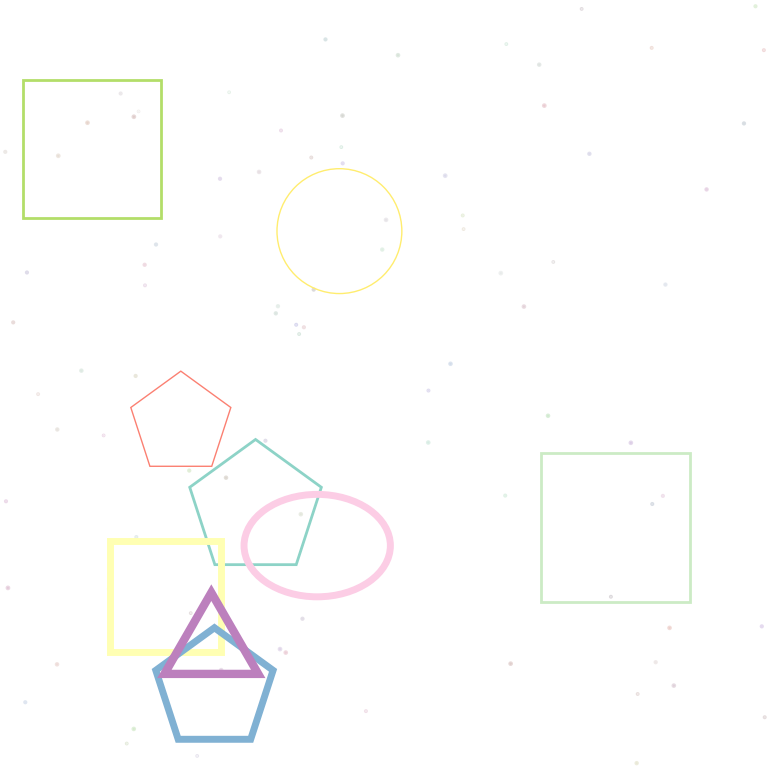[{"shape": "pentagon", "thickness": 1, "radius": 0.45, "center": [0.332, 0.339]}, {"shape": "square", "thickness": 2.5, "radius": 0.36, "center": [0.215, 0.225]}, {"shape": "pentagon", "thickness": 0.5, "radius": 0.34, "center": [0.235, 0.45]}, {"shape": "pentagon", "thickness": 2.5, "radius": 0.4, "center": [0.278, 0.105]}, {"shape": "square", "thickness": 1, "radius": 0.45, "center": [0.12, 0.806]}, {"shape": "oval", "thickness": 2.5, "radius": 0.48, "center": [0.412, 0.291]}, {"shape": "triangle", "thickness": 3, "radius": 0.35, "center": [0.274, 0.16]}, {"shape": "square", "thickness": 1, "radius": 0.48, "center": [0.799, 0.315]}, {"shape": "circle", "thickness": 0.5, "radius": 0.41, "center": [0.441, 0.7]}]